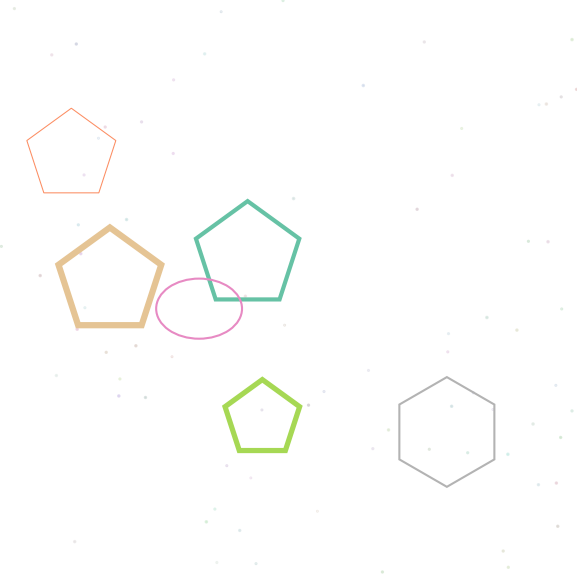[{"shape": "pentagon", "thickness": 2, "radius": 0.47, "center": [0.429, 0.557]}, {"shape": "pentagon", "thickness": 0.5, "radius": 0.4, "center": [0.124, 0.731]}, {"shape": "oval", "thickness": 1, "radius": 0.37, "center": [0.345, 0.465]}, {"shape": "pentagon", "thickness": 2.5, "radius": 0.34, "center": [0.454, 0.274]}, {"shape": "pentagon", "thickness": 3, "radius": 0.47, "center": [0.19, 0.512]}, {"shape": "hexagon", "thickness": 1, "radius": 0.47, "center": [0.774, 0.251]}]